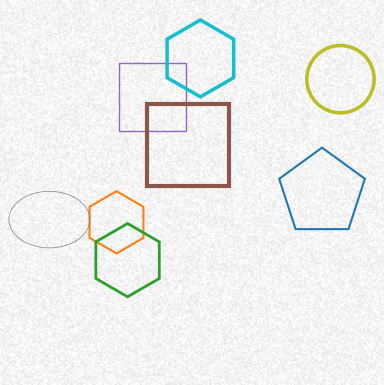[{"shape": "pentagon", "thickness": 1.5, "radius": 0.58, "center": [0.837, 0.5]}, {"shape": "hexagon", "thickness": 1.5, "radius": 0.4, "center": [0.303, 0.422]}, {"shape": "hexagon", "thickness": 2, "radius": 0.48, "center": [0.331, 0.324]}, {"shape": "square", "thickness": 1, "radius": 0.44, "center": [0.396, 0.748]}, {"shape": "square", "thickness": 3, "radius": 0.53, "center": [0.488, 0.624]}, {"shape": "oval", "thickness": 0.5, "radius": 0.53, "center": [0.128, 0.43]}, {"shape": "circle", "thickness": 2.5, "radius": 0.44, "center": [0.884, 0.794]}, {"shape": "hexagon", "thickness": 2.5, "radius": 0.5, "center": [0.52, 0.848]}]